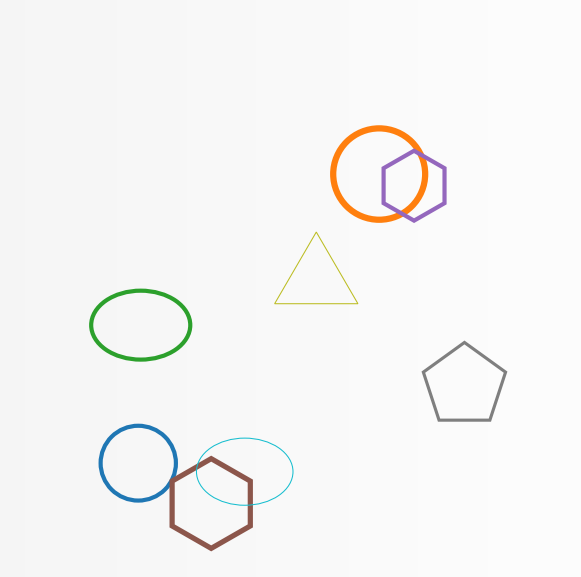[{"shape": "circle", "thickness": 2, "radius": 0.32, "center": [0.238, 0.197]}, {"shape": "circle", "thickness": 3, "radius": 0.4, "center": [0.652, 0.698]}, {"shape": "oval", "thickness": 2, "radius": 0.43, "center": [0.242, 0.436]}, {"shape": "hexagon", "thickness": 2, "radius": 0.3, "center": [0.712, 0.678]}, {"shape": "hexagon", "thickness": 2.5, "radius": 0.39, "center": [0.363, 0.127]}, {"shape": "pentagon", "thickness": 1.5, "radius": 0.37, "center": [0.799, 0.332]}, {"shape": "triangle", "thickness": 0.5, "radius": 0.41, "center": [0.544, 0.515]}, {"shape": "oval", "thickness": 0.5, "radius": 0.42, "center": [0.421, 0.182]}]